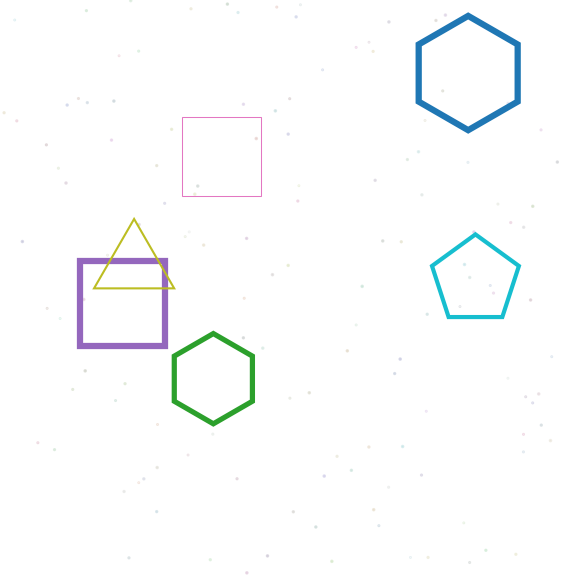[{"shape": "hexagon", "thickness": 3, "radius": 0.49, "center": [0.811, 0.873]}, {"shape": "hexagon", "thickness": 2.5, "radius": 0.39, "center": [0.369, 0.343]}, {"shape": "square", "thickness": 3, "radius": 0.37, "center": [0.212, 0.474]}, {"shape": "square", "thickness": 0.5, "radius": 0.34, "center": [0.383, 0.729]}, {"shape": "triangle", "thickness": 1, "radius": 0.4, "center": [0.232, 0.54]}, {"shape": "pentagon", "thickness": 2, "radius": 0.4, "center": [0.823, 0.514]}]